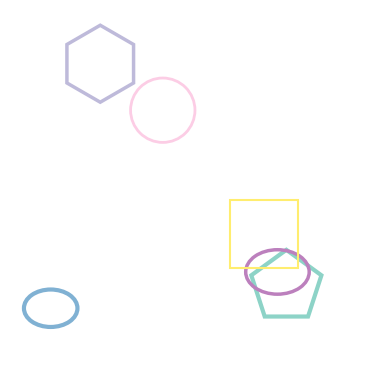[{"shape": "pentagon", "thickness": 3, "radius": 0.48, "center": [0.744, 0.255]}, {"shape": "hexagon", "thickness": 2.5, "radius": 0.5, "center": [0.26, 0.834]}, {"shape": "oval", "thickness": 3, "radius": 0.35, "center": [0.132, 0.199]}, {"shape": "circle", "thickness": 2, "radius": 0.42, "center": [0.423, 0.714]}, {"shape": "oval", "thickness": 2.5, "radius": 0.41, "center": [0.721, 0.294]}, {"shape": "square", "thickness": 1.5, "radius": 0.44, "center": [0.686, 0.393]}]